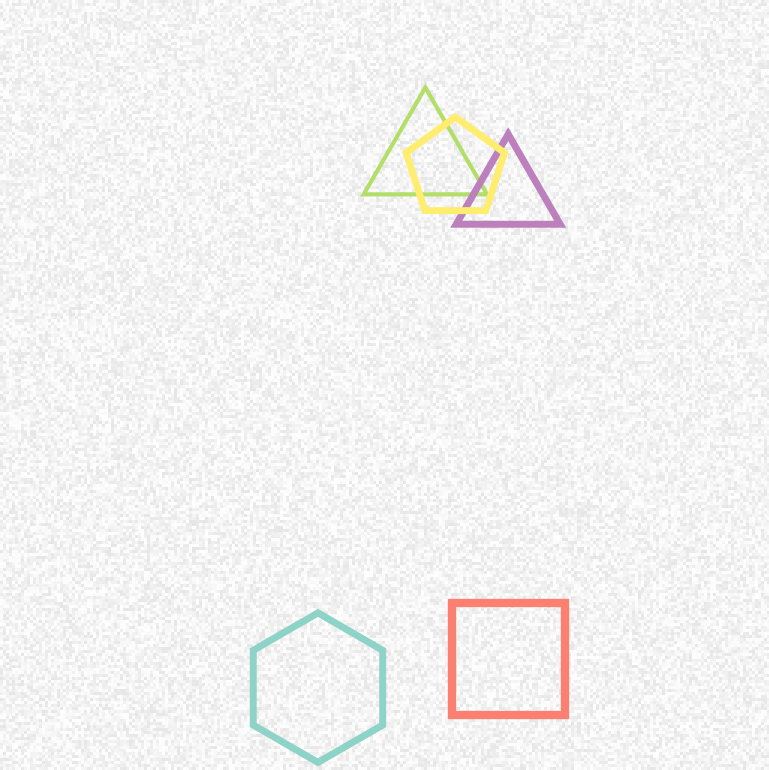[{"shape": "hexagon", "thickness": 2.5, "radius": 0.49, "center": [0.413, 0.107]}, {"shape": "square", "thickness": 3, "radius": 0.37, "center": [0.66, 0.144]}, {"shape": "triangle", "thickness": 1.5, "radius": 0.46, "center": [0.552, 0.794]}, {"shape": "triangle", "thickness": 2.5, "radius": 0.39, "center": [0.66, 0.748]}, {"shape": "pentagon", "thickness": 2.5, "radius": 0.34, "center": [0.591, 0.781]}]